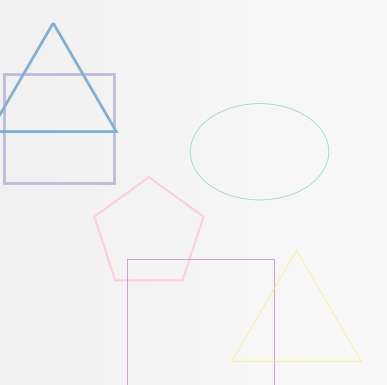[{"shape": "oval", "thickness": 0.5, "radius": 0.89, "center": [0.67, 0.606]}, {"shape": "square", "thickness": 2, "radius": 0.71, "center": [0.153, 0.666]}, {"shape": "triangle", "thickness": 2, "radius": 0.94, "center": [0.137, 0.752]}, {"shape": "pentagon", "thickness": 1.5, "radius": 0.74, "center": [0.384, 0.392]}, {"shape": "square", "thickness": 0.5, "radius": 0.95, "center": [0.517, 0.136]}, {"shape": "triangle", "thickness": 0.5, "radius": 0.97, "center": [0.765, 0.157]}]